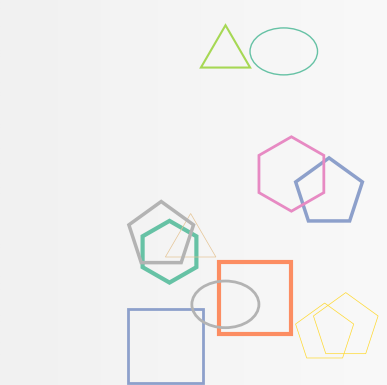[{"shape": "hexagon", "thickness": 3, "radius": 0.4, "center": [0.437, 0.346]}, {"shape": "oval", "thickness": 1, "radius": 0.44, "center": [0.732, 0.867]}, {"shape": "square", "thickness": 3, "radius": 0.47, "center": [0.657, 0.225]}, {"shape": "square", "thickness": 2, "radius": 0.48, "center": [0.427, 0.102]}, {"shape": "pentagon", "thickness": 2.5, "radius": 0.45, "center": [0.849, 0.499]}, {"shape": "hexagon", "thickness": 2, "radius": 0.48, "center": [0.752, 0.548]}, {"shape": "triangle", "thickness": 1.5, "radius": 0.37, "center": [0.582, 0.861]}, {"shape": "pentagon", "thickness": 0.5, "radius": 0.39, "center": [0.838, 0.134]}, {"shape": "pentagon", "thickness": 0.5, "radius": 0.44, "center": [0.892, 0.152]}, {"shape": "triangle", "thickness": 0.5, "radius": 0.38, "center": [0.492, 0.37]}, {"shape": "oval", "thickness": 2, "radius": 0.43, "center": [0.582, 0.209]}, {"shape": "pentagon", "thickness": 2.5, "radius": 0.44, "center": [0.416, 0.389]}]